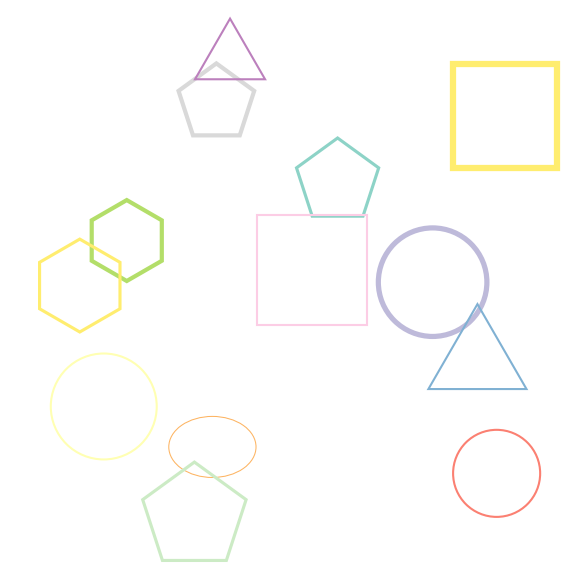[{"shape": "pentagon", "thickness": 1.5, "radius": 0.37, "center": [0.585, 0.685]}, {"shape": "circle", "thickness": 1, "radius": 0.46, "center": [0.18, 0.295]}, {"shape": "circle", "thickness": 2.5, "radius": 0.47, "center": [0.749, 0.511]}, {"shape": "circle", "thickness": 1, "radius": 0.38, "center": [0.86, 0.179]}, {"shape": "triangle", "thickness": 1, "radius": 0.49, "center": [0.827, 0.374]}, {"shape": "oval", "thickness": 0.5, "radius": 0.38, "center": [0.368, 0.225]}, {"shape": "hexagon", "thickness": 2, "radius": 0.35, "center": [0.219, 0.583]}, {"shape": "square", "thickness": 1, "radius": 0.48, "center": [0.54, 0.531]}, {"shape": "pentagon", "thickness": 2, "radius": 0.34, "center": [0.375, 0.82]}, {"shape": "triangle", "thickness": 1, "radius": 0.35, "center": [0.398, 0.897]}, {"shape": "pentagon", "thickness": 1.5, "radius": 0.47, "center": [0.337, 0.105]}, {"shape": "square", "thickness": 3, "radius": 0.45, "center": [0.874, 0.798]}, {"shape": "hexagon", "thickness": 1.5, "radius": 0.4, "center": [0.138, 0.505]}]